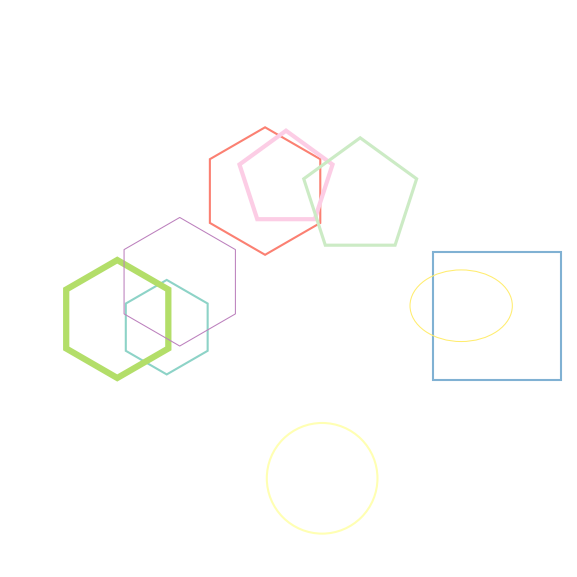[{"shape": "hexagon", "thickness": 1, "radius": 0.41, "center": [0.289, 0.433]}, {"shape": "circle", "thickness": 1, "radius": 0.48, "center": [0.558, 0.171]}, {"shape": "hexagon", "thickness": 1, "radius": 0.55, "center": [0.459, 0.668]}, {"shape": "square", "thickness": 1, "radius": 0.55, "center": [0.861, 0.452]}, {"shape": "hexagon", "thickness": 3, "radius": 0.51, "center": [0.203, 0.447]}, {"shape": "pentagon", "thickness": 2, "radius": 0.42, "center": [0.495, 0.688]}, {"shape": "hexagon", "thickness": 0.5, "radius": 0.56, "center": [0.311, 0.511]}, {"shape": "pentagon", "thickness": 1.5, "radius": 0.51, "center": [0.624, 0.658]}, {"shape": "oval", "thickness": 0.5, "radius": 0.44, "center": [0.799, 0.47]}]